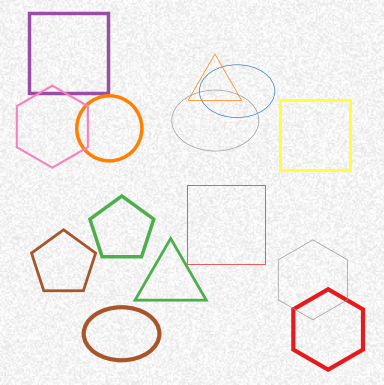[{"shape": "square", "thickness": 0.5, "radius": 0.51, "center": [0.587, 0.418]}, {"shape": "hexagon", "thickness": 3, "radius": 0.52, "center": [0.852, 0.144]}, {"shape": "oval", "thickness": 0.5, "radius": 0.49, "center": [0.616, 0.763]}, {"shape": "triangle", "thickness": 2, "radius": 0.53, "center": [0.443, 0.274]}, {"shape": "pentagon", "thickness": 2.5, "radius": 0.44, "center": [0.316, 0.404]}, {"shape": "square", "thickness": 2.5, "radius": 0.51, "center": [0.178, 0.863]}, {"shape": "triangle", "thickness": 0.5, "radius": 0.4, "center": [0.558, 0.779]}, {"shape": "circle", "thickness": 2.5, "radius": 0.42, "center": [0.284, 0.667]}, {"shape": "square", "thickness": 2, "radius": 0.45, "center": [0.818, 0.65]}, {"shape": "oval", "thickness": 3, "radius": 0.49, "center": [0.316, 0.133]}, {"shape": "pentagon", "thickness": 2, "radius": 0.44, "center": [0.165, 0.316]}, {"shape": "hexagon", "thickness": 1.5, "radius": 0.53, "center": [0.136, 0.671]}, {"shape": "hexagon", "thickness": 0.5, "radius": 0.52, "center": [0.813, 0.273]}, {"shape": "oval", "thickness": 0.5, "radius": 0.57, "center": [0.559, 0.687]}]